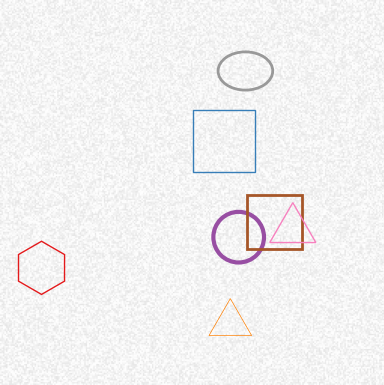[{"shape": "hexagon", "thickness": 1, "radius": 0.35, "center": [0.108, 0.304]}, {"shape": "square", "thickness": 1, "radius": 0.4, "center": [0.581, 0.633]}, {"shape": "circle", "thickness": 3, "radius": 0.33, "center": [0.62, 0.384]}, {"shape": "triangle", "thickness": 0.5, "radius": 0.32, "center": [0.598, 0.16]}, {"shape": "square", "thickness": 2, "radius": 0.35, "center": [0.713, 0.423]}, {"shape": "triangle", "thickness": 1, "radius": 0.35, "center": [0.761, 0.405]}, {"shape": "oval", "thickness": 2, "radius": 0.35, "center": [0.637, 0.816]}]